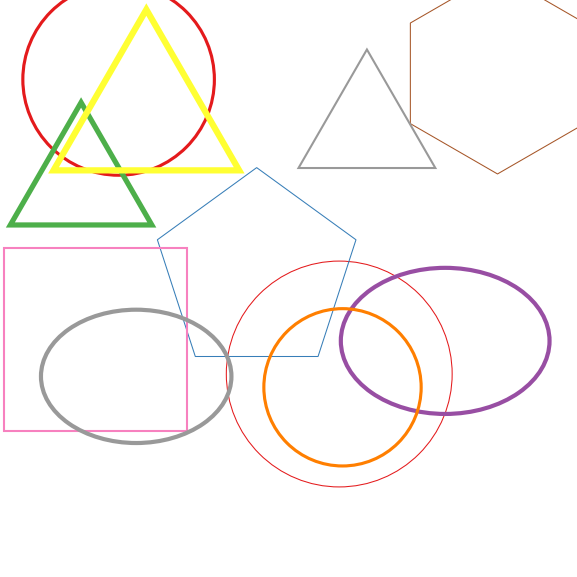[{"shape": "circle", "thickness": 0.5, "radius": 0.98, "center": [0.587, 0.352]}, {"shape": "circle", "thickness": 1.5, "radius": 0.83, "center": [0.205, 0.862]}, {"shape": "pentagon", "thickness": 0.5, "radius": 0.9, "center": [0.444, 0.528]}, {"shape": "triangle", "thickness": 2.5, "radius": 0.71, "center": [0.14, 0.68]}, {"shape": "oval", "thickness": 2, "radius": 0.9, "center": [0.771, 0.409]}, {"shape": "circle", "thickness": 1.5, "radius": 0.68, "center": [0.593, 0.328]}, {"shape": "triangle", "thickness": 3, "radius": 0.93, "center": [0.253, 0.797]}, {"shape": "hexagon", "thickness": 0.5, "radius": 0.87, "center": [0.861, 0.872]}, {"shape": "square", "thickness": 1, "radius": 0.79, "center": [0.165, 0.411]}, {"shape": "triangle", "thickness": 1, "radius": 0.68, "center": [0.635, 0.777]}, {"shape": "oval", "thickness": 2, "radius": 0.82, "center": [0.236, 0.347]}]